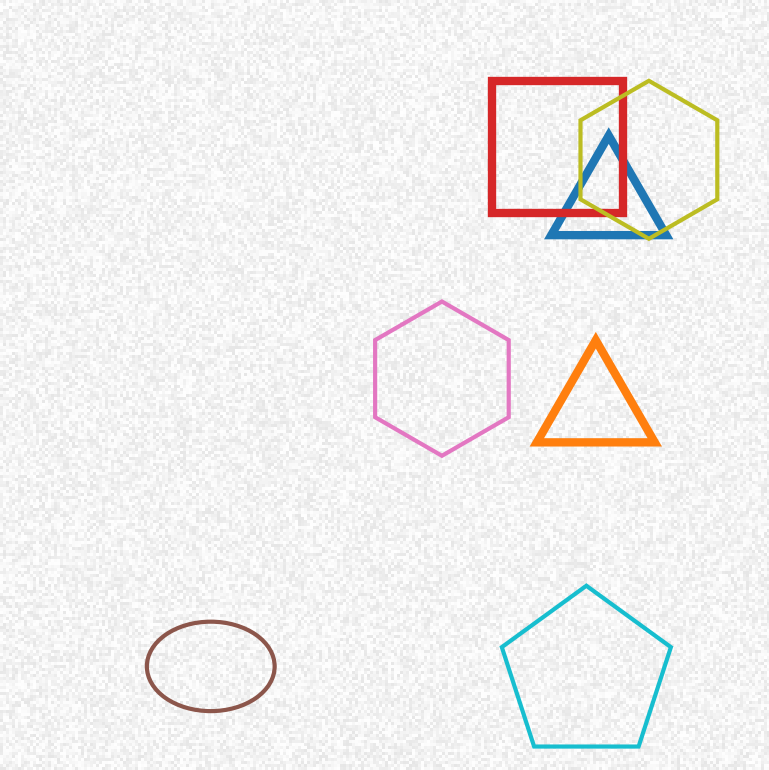[{"shape": "triangle", "thickness": 3, "radius": 0.43, "center": [0.791, 0.738]}, {"shape": "triangle", "thickness": 3, "radius": 0.44, "center": [0.774, 0.47]}, {"shape": "square", "thickness": 3, "radius": 0.43, "center": [0.724, 0.809]}, {"shape": "oval", "thickness": 1.5, "radius": 0.41, "center": [0.274, 0.135]}, {"shape": "hexagon", "thickness": 1.5, "radius": 0.5, "center": [0.574, 0.508]}, {"shape": "hexagon", "thickness": 1.5, "radius": 0.51, "center": [0.843, 0.792]}, {"shape": "pentagon", "thickness": 1.5, "radius": 0.58, "center": [0.762, 0.124]}]